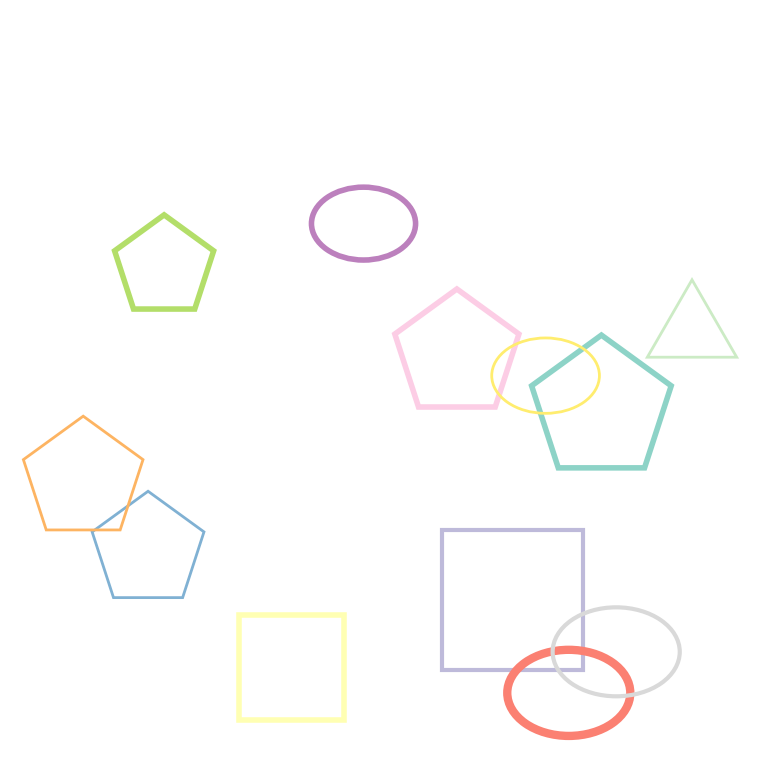[{"shape": "pentagon", "thickness": 2, "radius": 0.48, "center": [0.781, 0.469]}, {"shape": "square", "thickness": 2, "radius": 0.34, "center": [0.379, 0.133]}, {"shape": "square", "thickness": 1.5, "radius": 0.46, "center": [0.665, 0.221]}, {"shape": "oval", "thickness": 3, "radius": 0.4, "center": [0.739, 0.1]}, {"shape": "pentagon", "thickness": 1, "radius": 0.38, "center": [0.192, 0.286]}, {"shape": "pentagon", "thickness": 1, "radius": 0.41, "center": [0.108, 0.378]}, {"shape": "pentagon", "thickness": 2, "radius": 0.34, "center": [0.213, 0.653]}, {"shape": "pentagon", "thickness": 2, "radius": 0.42, "center": [0.593, 0.54]}, {"shape": "oval", "thickness": 1.5, "radius": 0.41, "center": [0.8, 0.153]}, {"shape": "oval", "thickness": 2, "radius": 0.34, "center": [0.472, 0.71]}, {"shape": "triangle", "thickness": 1, "radius": 0.34, "center": [0.899, 0.57]}, {"shape": "oval", "thickness": 1, "radius": 0.35, "center": [0.709, 0.512]}]